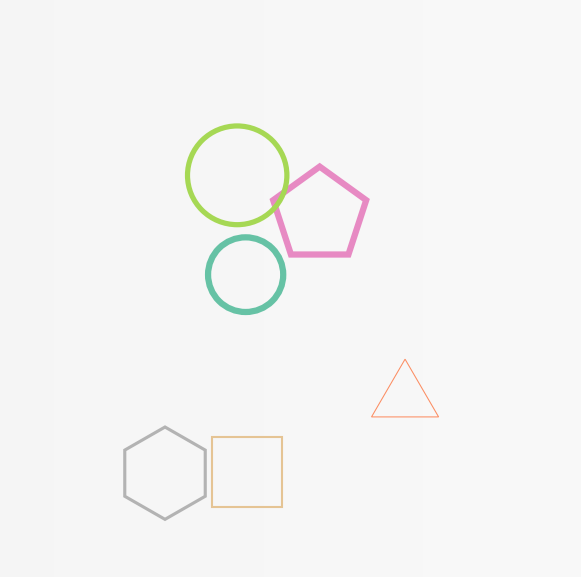[{"shape": "circle", "thickness": 3, "radius": 0.32, "center": [0.423, 0.524]}, {"shape": "triangle", "thickness": 0.5, "radius": 0.33, "center": [0.697, 0.311]}, {"shape": "pentagon", "thickness": 3, "radius": 0.42, "center": [0.55, 0.626]}, {"shape": "circle", "thickness": 2.5, "radius": 0.43, "center": [0.408, 0.696]}, {"shape": "square", "thickness": 1, "radius": 0.3, "center": [0.425, 0.182]}, {"shape": "hexagon", "thickness": 1.5, "radius": 0.4, "center": [0.284, 0.18]}]